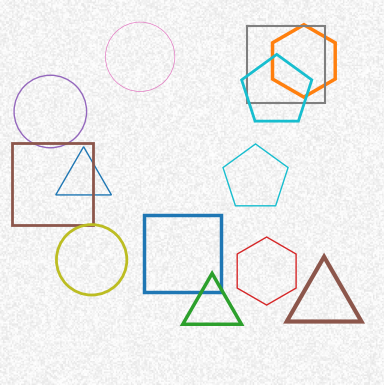[{"shape": "square", "thickness": 2.5, "radius": 0.5, "center": [0.475, 0.341]}, {"shape": "triangle", "thickness": 1, "radius": 0.42, "center": [0.217, 0.535]}, {"shape": "hexagon", "thickness": 2.5, "radius": 0.47, "center": [0.789, 0.842]}, {"shape": "triangle", "thickness": 2.5, "radius": 0.44, "center": [0.551, 0.202]}, {"shape": "hexagon", "thickness": 1, "radius": 0.44, "center": [0.693, 0.296]}, {"shape": "circle", "thickness": 1, "radius": 0.47, "center": [0.131, 0.71]}, {"shape": "square", "thickness": 2, "radius": 0.53, "center": [0.136, 0.522]}, {"shape": "triangle", "thickness": 3, "radius": 0.56, "center": [0.842, 0.221]}, {"shape": "circle", "thickness": 0.5, "radius": 0.45, "center": [0.364, 0.853]}, {"shape": "square", "thickness": 1.5, "radius": 0.5, "center": [0.743, 0.833]}, {"shape": "circle", "thickness": 2, "radius": 0.46, "center": [0.238, 0.325]}, {"shape": "pentagon", "thickness": 2, "radius": 0.48, "center": [0.719, 0.763]}, {"shape": "pentagon", "thickness": 1, "radius": 0.44, "center": [0.664, 0.537]}]